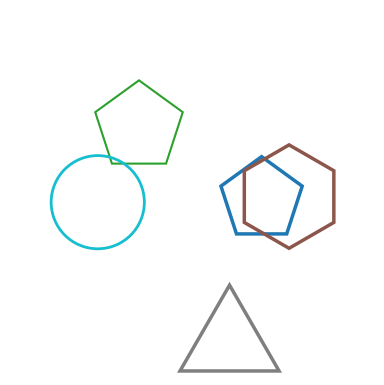[{"shape": "pentagon", "thickness": 2.5, "radius": 0.55, "center": [0.679, 0.482]}, {"shape": "pentagon", "thickness": 1.5, "radius": 0.6, "center": [0.361, 0.672]}, {"shape": "hexagon", "thickness": 2.5, "radius": 0.67, "center": [0.751, 0.489]}, {"shape": "triangle", "thickness": 2.5, "radius": 0.74, "center": [0.596, 0.111]}, {"shape": "circle", "thickness": 2, "radius": 0.61, "center": [0.254, 0.475]}]